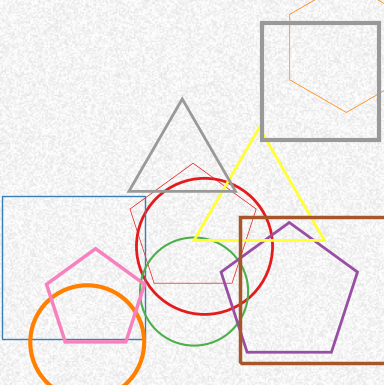[{"shape": "pentagon", "thickness": 0.5, "radius": 0.86, "center": [0.502, 0.404]}, {"shape": "circle", "thickness": 2, "radius": 0.88, "center": [0.531, 0.36]}, {"shape": "square", "thickness": 1, "radius": 0.93, "center": [0.191, 0.306]}, {"shape": "circle", "thickness": 1.5, "radius": 0.7, "center": [0.504, 0.243]}, {"shape": "pentagon", "thickness": 2, "radius": 0.93, "center": [0.751, 0.236]}, {"shape": "hexagon", "thickness": 0.5, "radius": 0.85, "center": [0.9, 0.878]}, {"shape": "circle", "thickness": 3, "radius": 0.74, "center": [0.227, 0.111]}, {"shape": "triangle", "thickness": 2, "radius": 0.98, "center": [0.673, 0.473]}, {"shape": "square", "thickness": 2.5, "radius": 0.95, "center": [0.813, 0.247]}, {"shape": "pentagon", "thickness": 2.5, "radius": 0.67, "center": [0.248, 0.22]}, {"shape": "triangle", "thickness": 2, "radius": 0.8, "center": [0.473, 0.583]}, {"shape": "square", "thickness": 3, "radius": 0.76, "center": [0.833, 0.789]}]